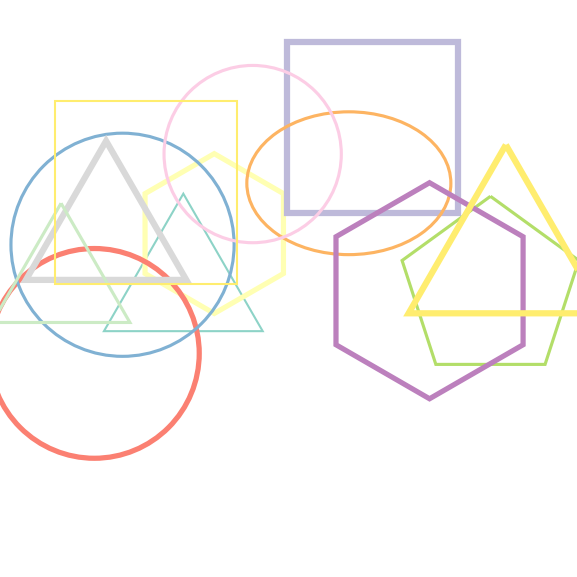[{"shape": "triangle", "thickness": 1, "radius": 0.79, "center": [0.317, 0.505]}, {"shape": "hexagon", "thickness": 2.5, "radius": 0.69, "center": [0.371, 0.595]}, {"shape": "square", "thickness": 3, "radius": 0.74, "center": [0.645, 0.779]}, {"shape": "circle", "thickness": 2.5, "radius": 0.91, "center": [0.163, 0.387]}, {"shape": "circle", "thickness": 1.5, "radius": 0.97, "center": [0.212, 0.575]}, {"shape": "oval", "thickness": 1.5, "radius": 0.88, "center": [0.604, 0.682]}, {"shape": "pentagon", "thickness": 1.5, "radius": 0.8, "center": [0.849, 0.498]}, {"shape": "circle", "thickness": 1.5, "radius": 0.77, "center": [0.438, 0.732]}, {"shape": "triangle", "thickness": 3, "radius": 0.8, "center": [0.184, 0.595]}, {"shape": "hexagon", "thickness": 2.5, "radius": 0.94, "center": [0.744, 0.496]}, {"shape": "triangle", "thickness": 1.5, "radius": 0.69, "center": [0.106, 0.51]}, {"shape": "square", "thickness": 1, "radius": 0.79, "center": [0.253, 0.665]}, {"shape": "triangle", "thickness": 3, "radius": 0.97, "center": [0.876, 0.554]}]